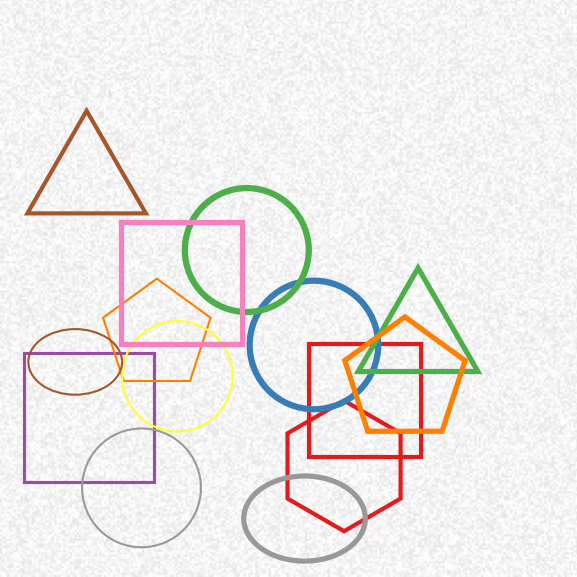[{"shape": "hexagon", "thickness": 2, "radius": 0.57, "center": [0.596, 0.192]}, {"shape": "square", "thickness": 2, "radius": 0.49, "center": [0.632, 0.305]}, {"shape": "circle", "thickness": 3, "radius": 0.56, "center": [0.544, 0.402]}, {"shape": "triangle", "thickness": 2.5, "radius": 0.6, "center": [0.724, 0.416]}, {"shape": "circle", "thickness": 3, "radius": 0.54, "center": [0.427, 0.566]}, {"shape": "square", "thickness": 1.5, "radius": 0.56, "center": [0.154, 0.276]}, {"shape": "pentagon", "thickness": 1, "radius": 0.49, "center": [0.272, 0.419]}, {"shape": "pentagon", "thickness": 2.5, "radius": 0.55, "center": [0.701, 0.341]}, {"shape": "circle", "thickness": 1, "radius": 0.48, "center": [0.307, 0.348]}, {"shape": "triangle", "thickness": 2, "radius": 0.59, "center": [0.15, 0.689]}, {"shape": "oval", "thickness": 1, "radius": 0.41, "center": [0.13, 0.372]}, {"shape": "square", "thickness": 2.5, "radius": 0.53, "center": [0.314, 0.509]}, {"shape": "circle", "thickness": 1, "radius": 0.51, "center": [0.245, 0.154]}, {"shape": "oval", "thickness": 2.5, "radius": 0.53, "center": [0.527, 0.101]}]